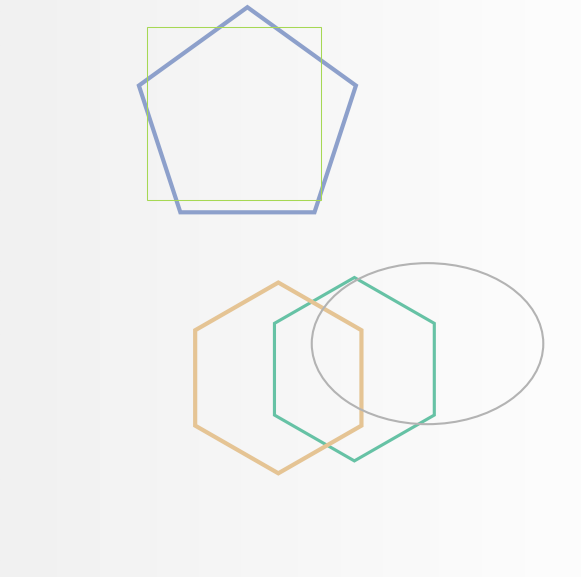[{"shape": "hexagon", "thickness": 1.5, "radius": 0.79, "center": [0.61, 0.36]}, {"shape": "pentagon", "thickness": 2, "radius": 0.98, "center": [0.426, 0.79]}, {"shape": "square", "thickness": 0.5, "radius": 0.75, "center": [0.403, 0.803]}, {"shape": "hexagon", "thickness": 2, "radius": 0.83, "center": [0.479, 0.345]}, {"shape": "oval", "thickness": 1, "radius": 1.0, "center": [0.736, 0.404]}]